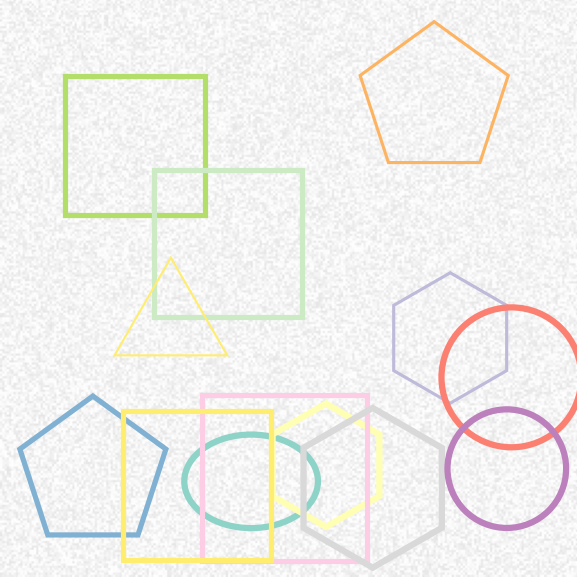[{"shape": "oval", "thickness": 3, "radius": 0.58, "center": [0.435, 0.166]}, {"shape": "hexagon", "thickness": 3, "radius": 0.53, "center": [0.564, 0.194]}, {"shape": "hexagon", "thickness": 1.5, "radius": 0.56, "center": [0.78, 0.414]}, {"shape": "circle", "thickness": 3, "radius": 0.61, "center": [0.886, 0.346]}, {"shape": "pentagon", "thickness": 2.5, "radius": 0.66, "center": [0.161, 0.18]}, {"shape": "pentagon", "thickness": 1.5, "radius": 0.67, "center": [0.752, 0.827]}, {"shape": "square", "thickness": 2.5, "radius": 0.61, "center": [0.234, 0.747]}, {"shape": "square", "thickness": 2.5, "radius": 0.72, "center": [0.493, 0.172]}, {"shape": "hexagon", "thickness": 3, "radius": 0.69, "center": [0.645, 0.154]}, {"shape": "circle", "thickness": 3, "radius": 0.51, "center": [0.878, 0.188]}, {"shape": "square", "thickness": 2.5, "radius": 0.64, "center": [0.395, 0.578]}, {"shape": "triangle", "thickness": 1, "radius": 0.56, "center": [0.296, 0.44]}, {"shape": "square", "thickness": 2.5, "radius": 0.64, "center": [0.342, 0.158]}]